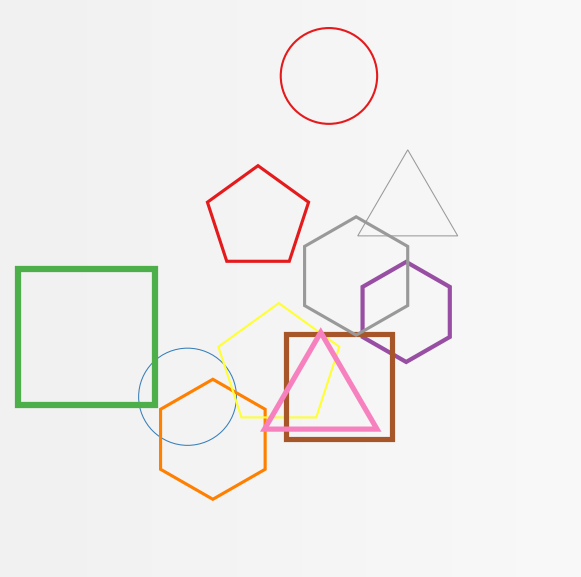[{"shape": "circle", "thickness": 1, "radius": 0.41, "center": [0.566, 0.868]}, {"shape": "pentagon", "thickness": 1.5, "radius": 0.46, "center": [0.444, 0.621]}, {"shape": "circle", "thickness": 0.5, "radius": 0.42, "center": [0.323, 0.312]}, {"shape": "square", "thickness": 3, "radius": 0.59, "center": [0.149, 0.415]}, {"shape": "hexagon", "thickness": 2, "radius": 0.43, "center": [0.699, 0.459]}, {"shape": "hexagon", "thickness": 1.5, "radius": 0.52, "center": [0.366, 0.238]}, {"shape": "pentagon", "thickness": 1, "radius": 0.55, "center": [0.48, 0.365]}, {"shape": "square", "thickness": 2.5, "radius": 0.45, "center": [0.583, 0.33]}, {"shape": "triangle", "thickness": 2.5, "radius": 0.56, "center": [0.552, 0.312]}, {"shape": "triangle", "thickness": 0.5, "radius": 0.5, "center": [0.701, 0.64]}, {"shape": "hexagon", "thickness": 1.5, "radius": 0.51, "center": [0.613, 0.521]}]